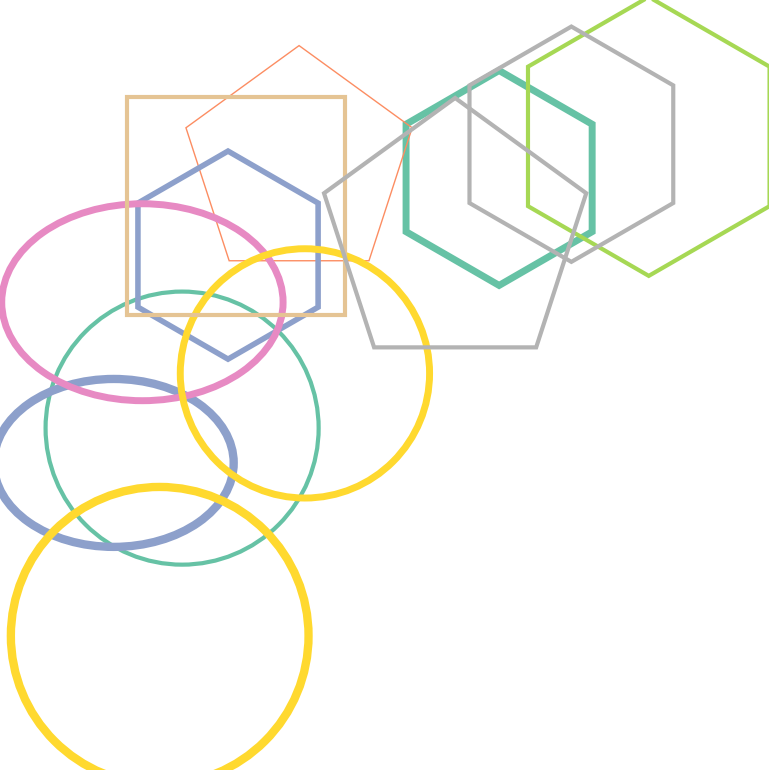[{"shape": "circle", "thickness": 1.5, "radius": 0.89, "center": [0.237, 0.444]}, {"shape": "hexagon", "thickness": 2.5, "radius": 0.7, "center": [0.648, 0.769]}, {"shape": "pentagon", "thickness": 0.5, "radius": 0.77, "center": [0.388, 0.786]}, {"shape": "hexagon", "thickness": 2, "radius": 0.68, "center": [0.296, 0.669]}, {"shape": "oval", "thickness": 3, "radius": 0.78, "center": [0.148, 0.399]}, {"shape": "oval", "thickness": 2.5, "radius": 0.91, "center": [0.185, 0.607]}, {"shape": "hexagon", "thickness": 1.5, "radius": 0.91, "center": [0.843, 0.823]}, {"shape": "circle", "thickness": 3, "radius": 0.97, "center": [0.207, 0.174]}, {"shape": "circle", "thickness": 2.5, "radius": 0.81, "center": [0.396, 0.515]}, {"shape": "square", "thickness": 1.5, "radius": 0.71, "center": [0.306, 0.733]}, {"shape": "hexagon", "thickness": 1.5, "radius": 0.76, "center": [0.742, 0.813]}, {"shape": "pentagon", "thickness": 1.5, "radius": 0.9, "center": [0.591, 0.694]}]